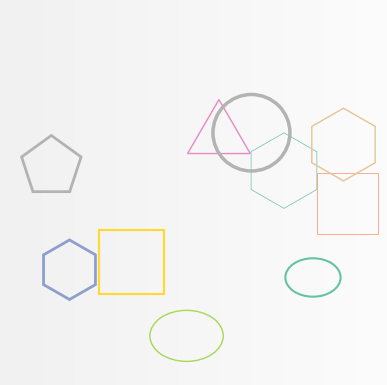[{"shape": "hexagon", "thickness": 0.5, "radius": 0.49, "center": [0.733, 0.557]}, {"shape": "oval", "thickness": 1.5, "radius": 0.36, "center": [0.808, 0.279]}, {"shape": "square", "thickness": 0.5, "radius": 0.4, "center": [0.896, 0.47]}, {"shape": "hexagon", "thickness": 2, "radius": 0.39, "center": [0.179, 0.299]}, {"shape": "triangle", "thickness": 1, "radius": 0.47, "center": [0.565, 0.648]}, {"shape": "oval", "thickness": 1, "radius": 0.47, "center": [0.481, 0.128]}, {"shape": "square", "thickness": 1.5, "radius": 0.42, "center": [0.339, 0.318]}, {"shape": "hexagon", "thickness": 1, "radius": 0.47, "center": [0.886, 0.624]}, {"shape": "circle", "thickness": 2.5, "radius": 0.5, "center": [0.649, 0.655]}, {"shape": "pentagon", "thickness": 2, "radius": 0.4, "center": [0.132, 0.567]}]